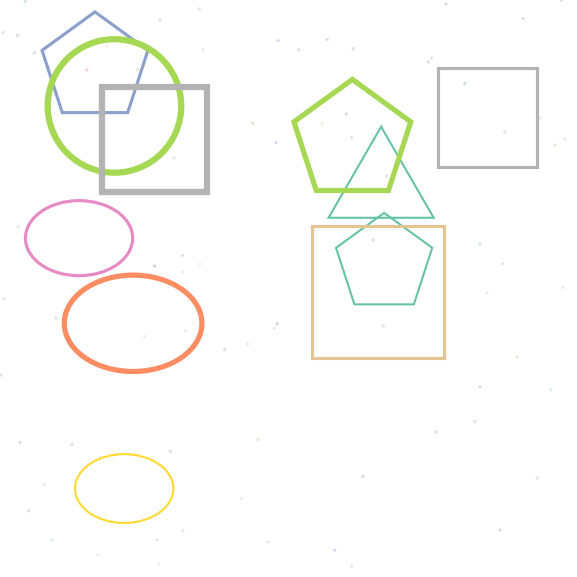[{"shape": "pentagon", "thickness": 1, "radius": 0.44, "center": [0.665, 0.543]}, {"shape": "triangle", "thickness": 1, "radius": 0.53, "center": [0.66, 0.675]}, {"shape": "oval", "thickness": 2.5, "radius": 0.6, "center": [0.23, 0.439]}, {"shape": "pentagon", "thickness": 1.5, "radius": 0.48, "center": [0.164, 0.882]}, {"shape": "oval", "thickness": 1.5, "radius": 0.46, "center": [0.137, 0.587]}, {"shape": "circle", "thickness": 3, "radius": 0.58, "center": [0.198, 0.816]}, {"shape": "pentagon", "thickness": 2.5, "radius": 0.53, "center": [0.61, 0.755]}, {"shape": "oval", "thickness": 1, "radius": 0.43, "center": [0.215, 0.153]}, {"shape": "square", "thickness": 1.5, "radius": 0.57, "center": [0.655, 0.494]}, {"shape": "square", "thickness": 1.5, "radius": 0.43, "center": [0.844, 0.795]}, {"shape": "square", "thickness": 3, "radius": 0.45, "center": [0.267, 0.757]}]